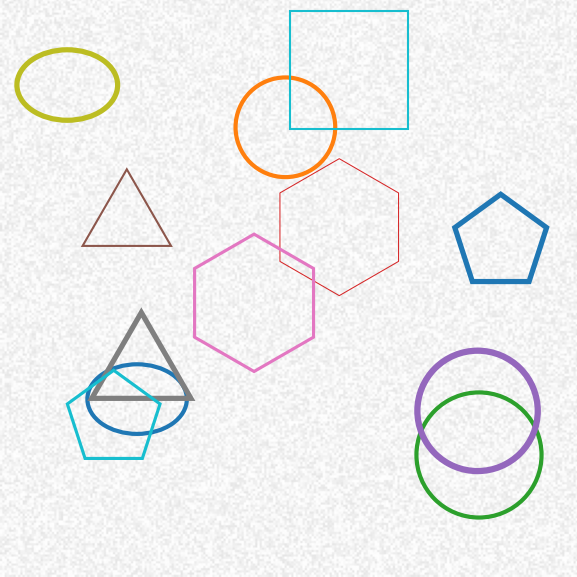[{"shape": "oval", "thickness": 2, "radius": 0.43, "center": [0.237, 0.308]}, {"shape": "pentagon", "thickness": 2.5, "radius": 0.42, "center": [0.867, 0.579]}, {"shape": "circle", "thickness": 2, "radius": 0.43, "center": [0.494, 0.779]}, {"shape": "circle", "thickness": 2, "radius": 0.54, "center": [0.829, 0.211]}, {"shape": "hexagon", "thickness": 0.5, "radius": 0.59, "center": [0.587, 0.606]}, {"shape": "circle", "thickness": 3, "radius": 0.52, "center": [0.827, 0.288]}, {"shape": "triangle", "thickness": 1, "radius": 0.44, "center": [0.22, 0.618]}, {"shape": "hexagon", "thickness": 1.5, "radius": 0.59, "center": [0.44, 0.475]}, {"shape": "triangle", "thickness": 2.5, "radius": 0.5, "center": [0.245, 0.359]}, {"shape": "oval", "thickness": 2.5, "radius": 0.44, "center": [0.116, 0.852]}, {"shape": "square", "thickness": 1, "radius": 0.51, "center": [0.605, 0.878]}, {"shape": "pentagon", "thickness": 1.5, "radius": 0.42, "center": [0.197, 0.274]}]